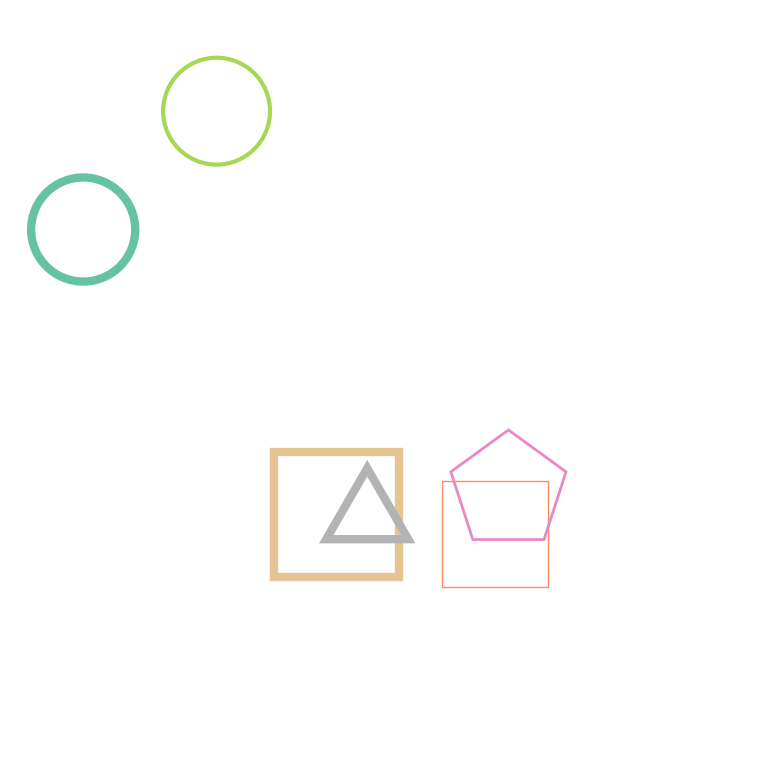[{"shape": "circle", "thickness": 3, "radius": 0.34, "center": [0.108, 0.702]}, {"shape": "square", "thickness": 0.5, "radius": 0.34, "center": [0.643, 0.307]}, {"shape": "pentagon", "thickness": 1, "radius": 0.39, "center": [0.66, 0.363]}, {"shape": "circle", "thickness": 1.5, "radius": 0.35, "center": [0.281, 0.856]}, {"shape": "square", "thickness": 3, "radius": 0.41, "center": [0.437, 0.331]}, {"shape": "triangle", "thickness": 3, "radius": 0.31, "center": [0.477, 0.33]}]